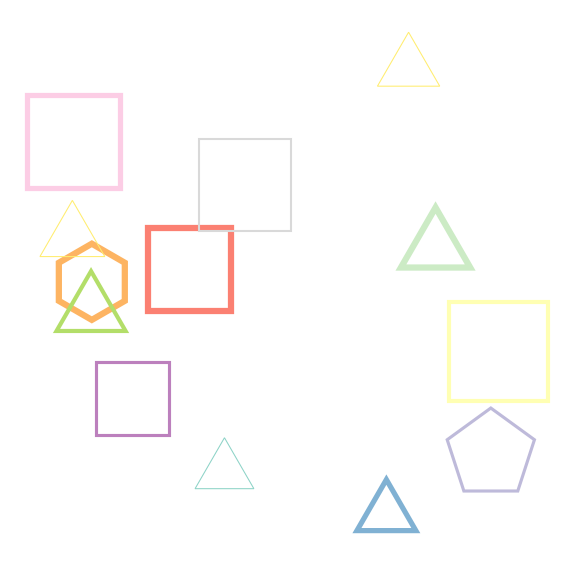[{"shape": "triangle", "thickness": 0.5, "radius": 0.29, "center": [0.389, 0.182]}, {"shape": "square", "thickness": 2, "radius": 0.43, "center": [0.863, 0.39]}, {"shape": "pentagon", "thickness": 1.5, "radius": 0.4, "center": [0.85, 0.213]}, {"shape": "square", "thickness": 3, "radius": 0.36, "center": [0.328, 0.532]}, {"shape": "triangle", "thickness": 2.5, "radius": 0.29, "center": [0.669, 0.11]}, {"shape": "hexagon", "thickness": 3, "radius": 0.33, "center": [0.159, 0.511]}, {"shape": "triangle", "thickness": 2, "radius": 0.35, "center": [0.158, 0.461]}, {"shape": "square", "thickness": 2.5, "radius": 0.4, "center": [0.128, 0.754]}, {"shape": "square", "thickness": 1, "radius": 0.4, "center": [0.425, 0.679]}, {"shape": "square", "thickness": 1.5, "radius": 0.32, "center": [0.229, 0.309]}, {"shape": "triangle", "thickness": 3, "radius": 0.35, "center": [0.754, 0.571]}, {"shape": "triangle", "thickness": 0.5, "radius": 0.31, "center": [0.708, 0.881]}, {"shape": "triangle", "thickness": 0.5, "radius": 0.32, "center": [0.125, 0.587]}]